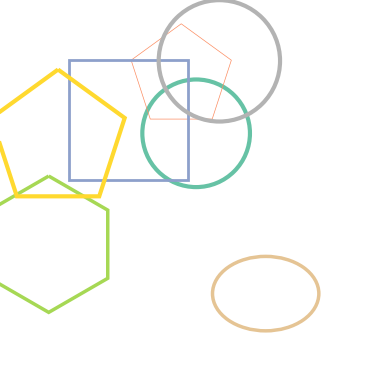[{"shape": "circle", "thickness": 3, "radius": 0.7, "center": [0.509, 0.654]}, {"shape": "pentagon", "thickness": 0.5, "radius": 0.68, "center": [0.471, 0.801]}, {"shape": "square", "thickness": 2, "radius": 0.78, "center": [0.334, 0.689]}, {"shape": "hexagon", "thickness": 2.5, "radius": 0.89, "center": [0.127, 0.366]}, {"shape": "pentagon", "thickness": 3, "radius": 0.91, "center": [0.151, 0.637]}, {"shape": "oval", "thickness": 2.5, "radius": 0.69, "center": [0.69, 0.237]}, {"shape": "circle", "thickness": 3, "radius": 0.79, "center": [0.57, 0.842]}]